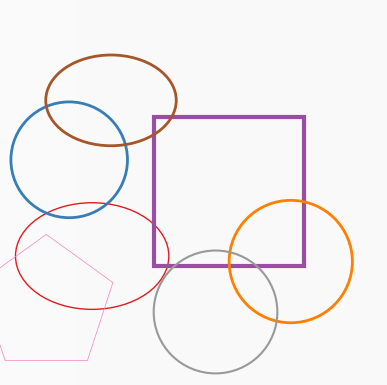[{"shape": "oval", "thickness": 1, "radius": 0.99, "center": [0.238, 0.335]}, {"shape": "circle", "thickness": 2, "radius": 0.75, "center": [0.179, 0.585]}, {"shape": "square", "thickness": 3, "radius": 0.97, "center": [0.591, 0.503]}, {"shape": "circle", "thickness": 2, "radius": 0.8, "center": [0.75, 0.321]}, {"shape": "oval", "thickness": 2, "radius": 0.84, "center": [0.286, 0.739]}, {"shape": "pentagon", "thickness": 0.5, "radius": 0.9, "center": [0.119, 0.21]}, {"shape": "circle", "thickness": 1.5, "radius": 0.8, "center": [0.556, 0.19]}]